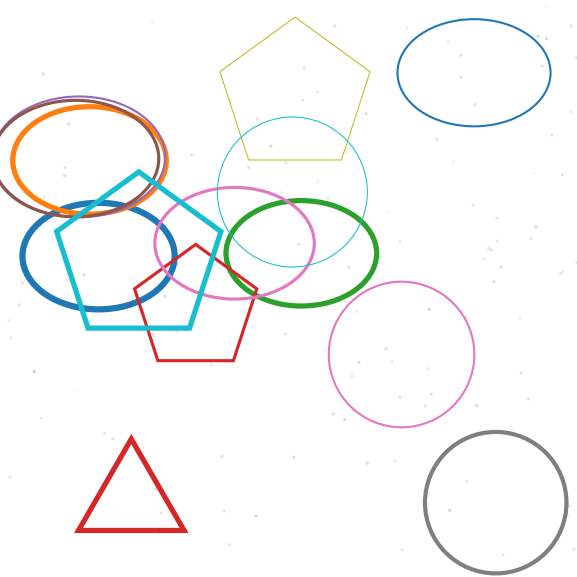[{"shape": "oval", "thickness": 3, "radius": 0.66, "center": [0.171, 0.556]}, {"shape": "oval", "thickness": 1, "radius": 0.66, "center": [0.821, 0.873]}, {"shape": "oval", "thickness": 2.5, "radius": 0.66, "center": [0.155, 0.721]}, {"shape": "oval", "thickness": 2.5, "radius": 0.65, "center": [0.522, 0.561]}, {"shape": "pentagon", "thickness": 1.5, "radius": 0.56, "center": [0.339, 0.465]}, {"shape": "triangle", "thickness": 2.5, "radius": 0.53, "center": [0.227, 0.133]}, {"shape": "oval", "thickness": 1, "radius": 0.75, "center": [0.137, 0.728]}, {"shape": "oval", "thickness": 1.5, "radius": 0.72, "center": [0.131, 0.725]}, {"shape": "circle", "thickness": 1, "radius": 0.63, "center": [0.695, 0.385]}, {"shape": "oval", "thickness": 1.5, "radius": 0.69, "center": [0.406, 0.578]}, {"shape": "circle", "thickness": 2, "radius": 0.61, "center": [0.858, 0.129]}, {"shape": "pentagon", "thickness": 0.5, "radius": 0.68, "center": [0.511, 0.833]}, {"shape": "pentagon", "thickness": 2.5, "radius": 0.75, "center": [0.24, 0.552]}, {"shape": "circle", "thickness": 0.5, "radius": 0.65, "center": [0.506, 0.667]}]